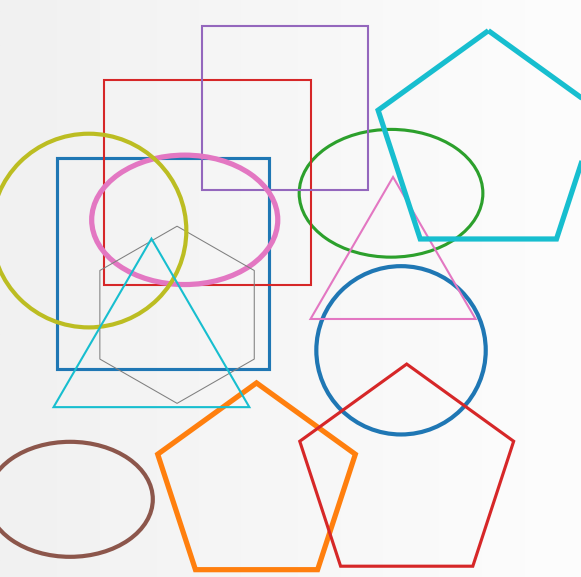[{"shape": "square", "thickness": 1.5, "radius": 0.91, "center": [0.28, 0.542]}, {"shape": "circle", "thickness": 2, "radius": 0.73, "center": [0.69, 0.393]}, {"shape": "pentagon", "thickness": 2.5, "radius": 0.89, "center": [0.441, 0.157]}, {"shape": "oval", "thickness": 1.5, "radius": 0.79, "center": [0.673, 0.664]}, {"shape": "pentagon", "thickness": 1.5, "radius": 0.97, "center": [0.7, 0.175]}, {"shape": "square", "thickness": 1, "radius": 0.89, "center": [0.357, 0.684]}, {"shape": "square", "thickness": 1, "radius": 0.71, "center": [0.49, 0.813]}, {"shape": "oval", "thickness": 2, "radius": 0.71, "center": [0.121, 0.135]}, {"shape": "oval", "thickness": 2.5, "radius": 0.8, "center": [0.318, 0.618]}, {"shape": "triangle", "thickness": 1, "radius": 0.82, "center": [0.676, 0.529]}, {"shape": "hexagon", "thickness": 0.5, "radius": 0.77, "center": [0.305, 0.454]}, {"shape": "circle", "thickness": 2, "radius": 0.84, "center": [0.153, 0.6]}, {"shape": "pentagon", "thickness": 2.5, "radius": 1.0, "center": [0.84, 0.747]}, {"shape": "triangle", "thickness": 1, "radius": 0.97, "center": [0.261, 0.391]}]